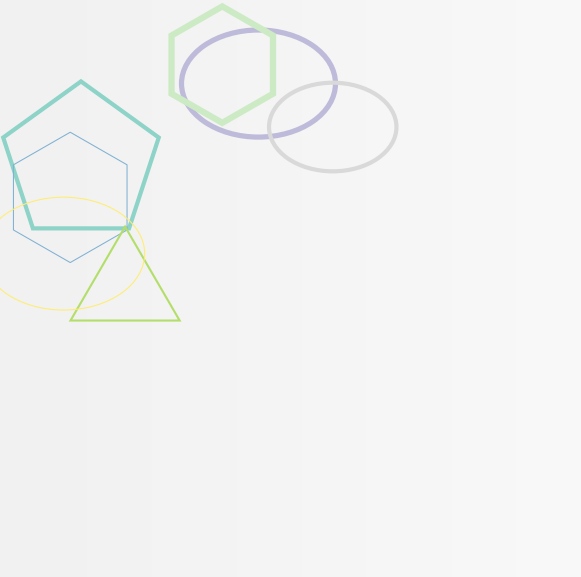[{"shape": "pentagon", "thickness": 2, "radius": 0.7, "center": [0.139, 0.717]}, {"shape": "oval", "thickness": 2.5, "radius": 0.66, "center": [0.445, 0.854]}, {"shape": "hexagon", "thickness": 0.5, "radius": 0.56, "center": [0.121, 0.657]}, {"shape": "triangle", "thickness": 1, "radius": 0.54, "center": [0.215, 0.498]}, {"shape": "oval", "thickness": 2, "radius": 0.55, "center": [0.572, 0.779]}, {"shape": "hexagon", "thickness": 3, "radius": 0.5, "center": [0.382, 0.887]}, {"shape": "oval", "thickness": 0.5, "radius": 0.7, "center": [0.109, 0.56]}]